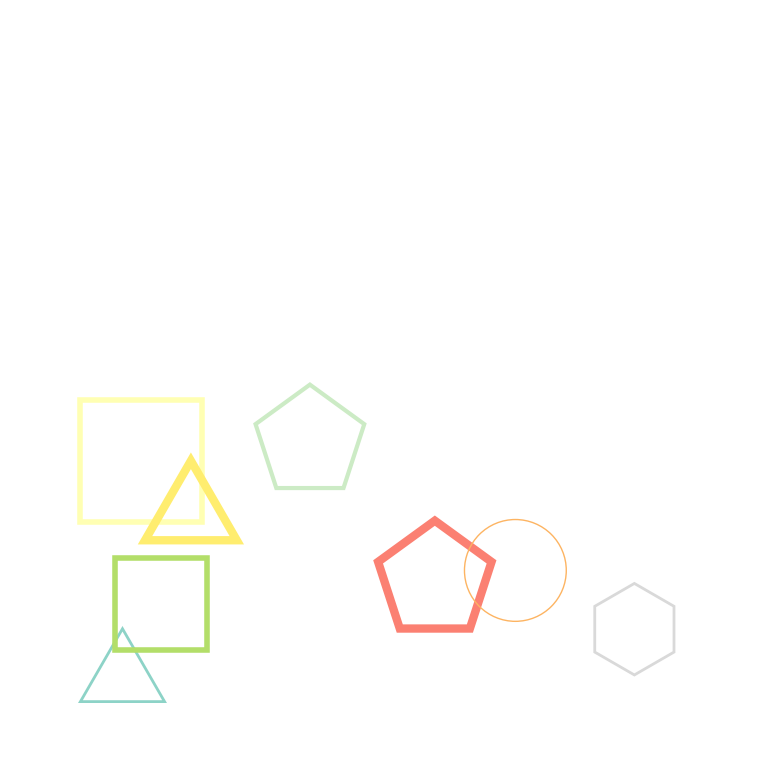[{"shape": "triangle", "thickness": 1, "radius": 0.32, "center": [0.159, 0.12]}, {"shape": "square", "thickness": 2, "radius": 0.4, "center": [0.183, 0.402]}, {"shape": "pentagon", "thickness": 3, "radius": 0.39, "center": [0.565, 0.246]}, {"shape": "circle", "thickness": 0.5, "radius": 0.33, "center": [0.669, 0.259]}, {"shape": "square", "thickness": 2, "radius": 0.3, "center": [0.209, 0.216]}, {"shape": "hexagon", "thickness": 1, "radius": 0.3, "center": [0.824, 0.183]}, {"shape": "pentagon", "thickness": 1.5, "radius": 0.37, "center": [0.402, 0.426]}, {"shape": "triangle", "thickness": 3, "radius": 0.34, "center": [0.248, 0.333]}]